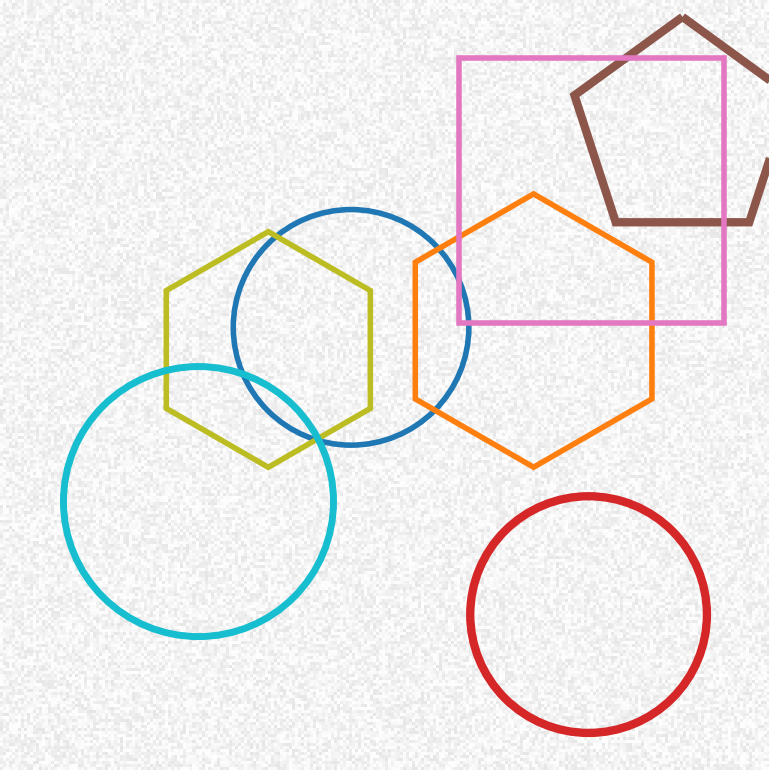[{"shape": "circle", "thickness": 2, "radius": 0.76, "center": [0.456, 0.575]}, {"shape": "hexagon", "thickness": 2, "radius": 0.89, "center": [0.693, 0.571]}, {"shape": "circle", "thickness": 3, "radius": 0.77, "center": [0.764, 0.202]}, {"shape": "pentagon", "thickness": 3, "radius": 0.74, "center": [0.886, 0.831]}, {"shape": "square", "thickness": 2, "radius": 0.86, "center": [0.768, 0.753]}, {"shape": "hexagon", "thickness": 2, "radius": 0.76, "center": [0.348, 0.546]}, {"shape": "circle", "thickness": 2.5, "radius": 0.88, "center": [0.258, 0.349]}]